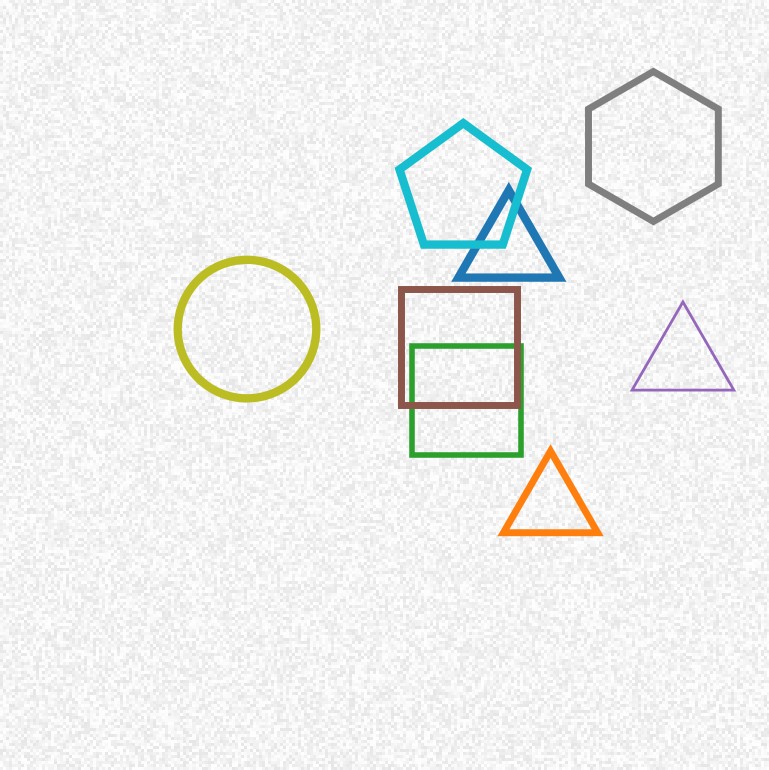[{"shape": "triangle", "thickness": 3, "radius": 0.38, "center": [0.661, 0.677]}, {"shape": "triangle", "thickness": 2.5, "radius": 0.35, "center": [0.715, 0.343]}, {"shape": "square", "thickness": 2, "radius": 0.35, "center": [0.606, 0.48]}, {"shape": "triangle", "thickness": 1, "radius": 0.38, "center": [0.887, 0.532]}, {"shape": "square", "thickness": 2.5, "radius": 0.38, "center": [0.596, 0.549]}, {"shape": "hexagon", "thickness": 2.5, "radius": 0.49, "center": [0.849, 0.81]}, {"shape": "circle", "thickness": 3, "radius": 0.45, "center": [0.321, 0.573]}, {"shape": "pentagon", "thickness": 3, "radius": 0.44, "center": [0.602, 0.753]}]